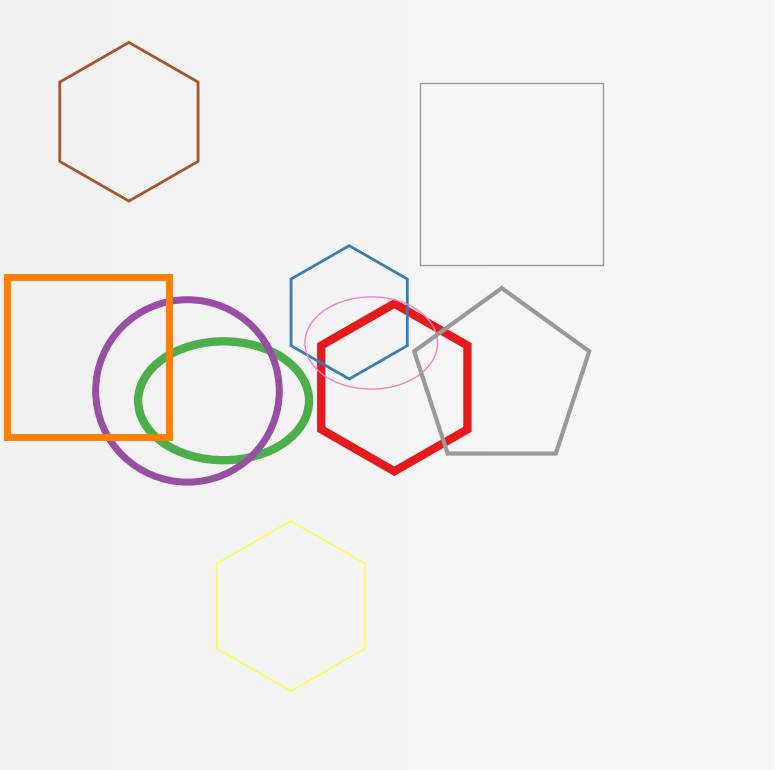[{"shape": "hexagon", "thickness": 3, "radius": 0.54, "center": [0.509, 0.497]}, {"shape": "hexagon", "thickness": 1, "radius": 0.43, "center": [0.451, 0.594]}, {"shape": "oval", "thickness": 3, "radius": 0.55, "center": [0.288, 0.48]}, {"shape": "circle", "thickness": 2.5, "radius": 0.59, "center": [0.242, 0.492]}, {"shape": "square", "thickness": 2.5, "radius": 0.52, "center": [0.113, 0.536]}, {"shape": "hexagon", "thickness": 0.5, "radius": 0.55, "center": [0.375, 0.213]}, {"shape": "hexagon", "thickness": 1, "radius": 0.52, "center": [0.166, 0.842]}, {"shape": "oval", "thickness": 0.5, "radius": 0.43, "center": [0.479, 0.555]}, {"shape": "square", "thickness": 0.5, "radius": 0.59, "center": [0.66, 0.774]}, {"shape": "pentagon", "thickness": 1.5, "radius": 0.59, "center": [0.647, 0.507]}]